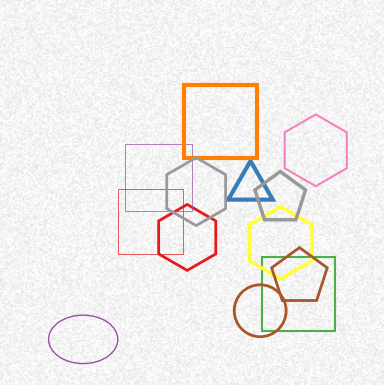[{"shape": "square", "thickness": 0.5, "radius": 0.42, "center": [0.39, 0.424]}, {"shape": "hexagon", "thickness": 2, "radius": 0.43, "center": [0.486, 0.383]}, {"shape": "triangle", "thickness": 3, "radius": 0.33, "center": [0.651, 0.515]}, {"shape": "square", "thickness": 1.5, "radius": 0.48, "center": [0.776, 0.237]}, {"shape": "square", "thickness": 0.5, "radius": 0.43, "center": [0.412, 0.54]}, {"shape": "oval", "thickness": 1, "radius": 0.45, "center": [0.216, 0.119]}, {"shape": "square", "thickness": 3, "radius": 0.47, "center": [0.572, 0.684]}, {"shape": "hexagon", "thickness": 2.5, "radius": 0.47, "center": [0.729, 0.369]}, {"shape": "circle", "thickness": 2, "radius": 0.34, "center": [0.676, 0.193]}, {"shape": "pentagon", "thickness": 2, "radius": 0.38, "center": [0.778, 0.281]}, {"shape": "hexagon", "thickness": 1.5, "radius": 0.47, "center": [0.82, 0.61]}, {"shape": "pentagon", "thickness": 2.5, "radius": 0.35, "center": [0.728, 0.485]}, {"shape": "hexagon", "thickness": 2, "radius": 0.44, "center": [0.51, 0.502]}]